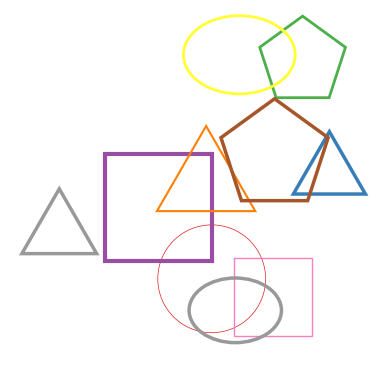[{"shape": "circle", "thickness": 0.5, "radius": 0.7, "center": [0.55, 0.276]}, {"shape": "triangle", "thickness": 2.5, "radius": 0.54, "center": [0.856, 0.55]}, {"shape": "pentagon", "thickness": 2, "radius": 0.59, "center": [0.786, 0.841]}, {"shape": "square", "thickness": 3, "radius": 0.69, "center": [0.412, 0.461]}, {"shape": "triangle", "thickness": 1.5, "radius": 0.74, "center": [0.535, 0.525]}, {"shape": "oval", "thickness": 2, "radius": 0.73, "center": [0.622, 0.858]}, {"shape": "pentagon", "thickness": 2.5, "radius": 0.73, "center": [0.713, 0.597]}, {"shape": "square", "thickness": 1, "radius": 0.5, "center": [0.709, 0.229]}, {"shape": "oval", "thickness": 2.5, "radius": 0.6, "center": [0.611, 0.194]}, {"shape": "triangle", "thickness": 2.5, "radius": 0.56, "center": [0.154, 0.397]}]